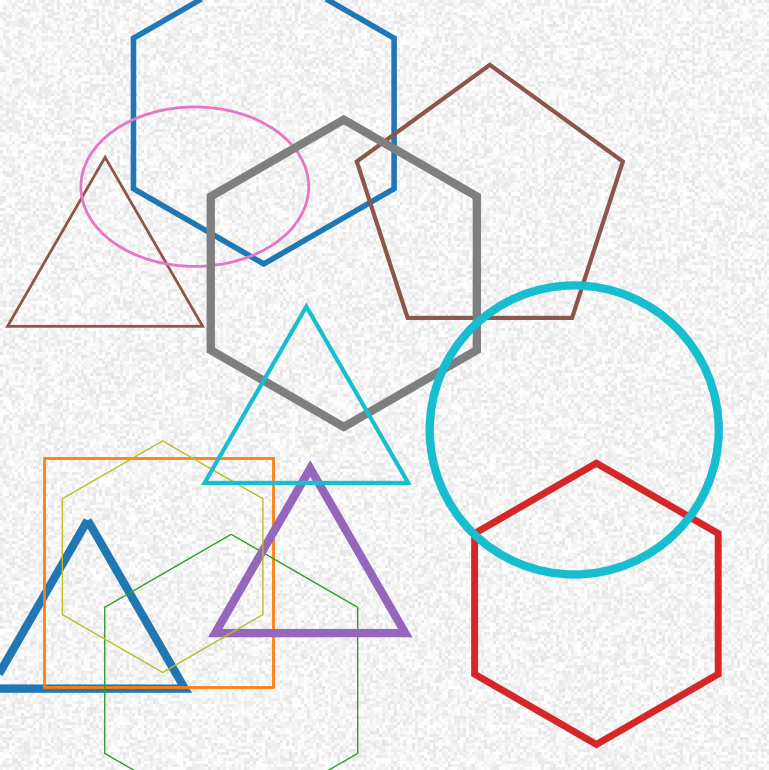[{"shape": "hexagon", "thickness": 2, "radius": 0.98, "center": [0.343, 0.853]}, {"shape": "triangle", "thickness": 3, "radius": 0.73, "center": [0.114, 0.179]}, {"shape": "square", "thickness": 1, "radius": 0.74, "center": [0.206, 0.256]}, {"shape": "hexagon", "thickness": 0.5, "radius": 0.95, "center": [0.3, 0.116]}, {"shape": "hexagon", "thickness": 2.5, "radius": 0.91, "center": [0.775, 0.216]}, {"shape": "triangle", "thickness": 3, "radius": 0.71, "center": [0.403, 0.249]}, {"shape": "pentagon", "thickness": 1.5, "radius": 0.91, "center": [0.636, 0.734]}, {"shape": "triangle", "thickness": 1, "radius": 0.73, "center": [0.136, 0.649]}, {"shape": "oval", "thickness": 1, "radius": 0.74, "center": [0.253, 0.758]}, {"shape": "hexagon", "thickness": 3, "radius": 1.0, "center": [0.446, 0.645]}, {"shape": "hexagon", "thickness": 0.5, "radius": 0.75, "center": [0.211, 0.277]}, {"shape": "triangle", "thickness": 1.5, "radius": 0.76, "center": [0.398, 0.449]}, {"shape": "circle", "thickness": 3, "radius": 0.94, "center": [0.746, 0.442]}]